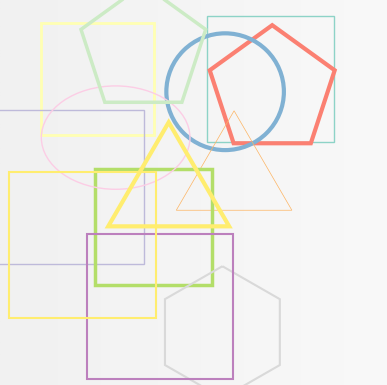[{"shape": "square", "thickness": 1, "radius": 0.82, "center": [0.697, 0.795]}, {"shape": "square", "thickness": 2, "radius": 0.73, "center": [0.251, 0.795]}, {"shape": "square", "thickness": 1, "radius": 1.0, "center": [0.172, 0.514]}, {"shape": "pentagon", "thickness": 3, "radius": 0.85, "center": [0.702, 0.765]}, {"shape": "circle", "thickness": 3, "radius": 0.76, "center": [0.581, 0.762]}, {"shape": "triangle", "thickness": 0.5, "radius": 0.86, "center": [0.604, 0.54]}, {"shape": "square", "thickness": 2.5, "radius": 0.76, "center": [0.396, 0.41]}, {"shape": "oval", "thickness": 1, "radius": 0.96, "center": [0.298, 0.643]}, {"shape": "hexagon", "thickness": 1.5, "radius": 0.86, "center": [0.574, 0.137]}, {"shape": "square", "thickness": 1.5, "radius": 0.94, "center": [0.412, 0.203]}, {"shape": "pentagon", "thickness": 2.5, "radius": 0.85, "center": [0.37, 0.871]}, {"shape": "square", "thickness": 1.5, "radius": 0.94, "center": [0.213, 0.364]}, {"shape": "triangle", "thickness": 3, "radius": 0.9, "center": [0.435, 0.502]}]